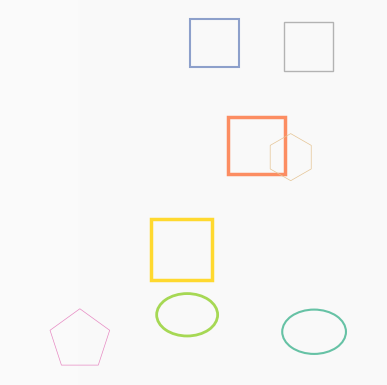[{"shape": "oval", "thickness": 1.5, "radius": 0.41, "center": [0.811, 0.138]}, {"shape": "square", "thickness": 2.5, "radius": 0.37, "center": [0.663, 0.622]}, {"shape": "square", "thickness": 1.5, "radius": 0.31, "center": [0.553, 0.889]}, {"shape": "pentagon", "thickness": 0.5, "radius": 0.4, "center": [0.206, 0.117]}, {"shape": "oval", "thickness": 2, "radius": 0.39, "center": [0.483, 0.182]}, {"shape": "square", "thickness": 2.5, "radius": 0.4, "center": [0.469, 0.351]}, {"shape": "hexagon", "thickness": 0.5, "radius": 0.31, "center": [0.75, 0.592]}, {"shape": "square", "thickness": 1, "radius": 0.32, "center": [0.797, 0.88]}]